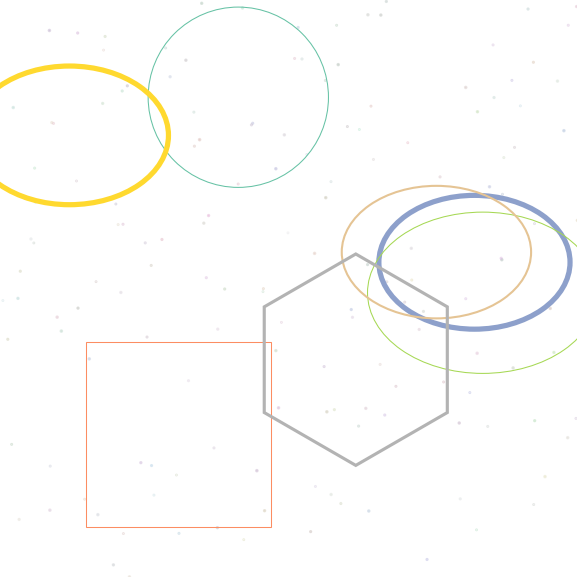[{"shape": "circle", "thickness": 0.5, "radius": 0.78, "center": [0.413, 0.831]}, {"shape": "square", "thickness": 0.5, "radius": 0.8, "center": [0.309, 0.247]}, {"shape": "oval", "thickness": 2.5, "radius": 0.83, "center": [0.822, 0.545]}, {"shape": "oval", "thickness": 0.5, "radius": 1.0, "center": [0.836, 0.492]}, {"shape": "oval", "thickness": 2.5, "radius": 0.86, "center": [0.12, 0.765]}, {"shape": "oval", "thickness": 1, "radius": 0.82, "center": [0.756, 0.563]}, {"shape": "hexagon", "thickness": 1.5, "radius": 0.92, "center": [0.616, 0.376]}]